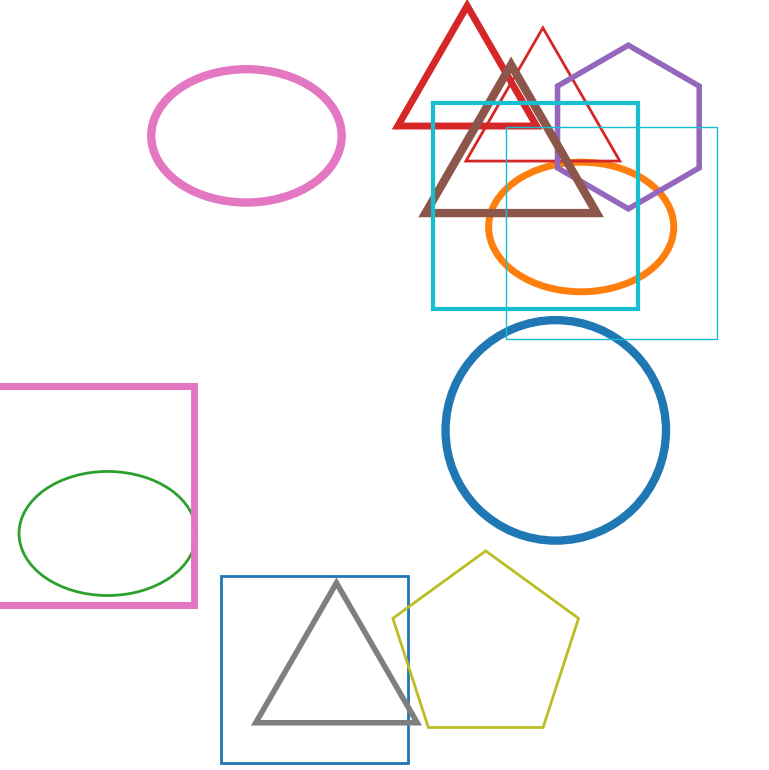[{"shape": "square", "thickness": 1, "radius": 0.61, "center": [0.408, 0.13]}, {"shape": "circle", "thickness": 3, "radius": 0.72, "center": [0.722, 0.441]}, {"shape": "oval", "thickness": 2.5, "radius": 0.6, "center": [0.755, 0.705]}, {"shape": "oval", "thickness": 1, "radius": 0.58, "center": [0.14, 0.307]}, {"shape": "triangle", "thickness": 2.5, "radius": 0.52, "center": [0.607, 0.888]}, {"shape": "triangle", "thickness": 1, "radius": 0.58, "center": [0.705, 0.849]}, {"shape": "hexagon", "thickness": 2, "radius": 0.53, "center": [0.816, 0.835]}, {"shape": "triangle", "thickness": 3, "radius": 0.64, "center": [0.664, 0.787]}, {"shape": "oval", "thickness": 3, "radius": 0.62, "center": [0.32, 0.824]}, {"shape": "square", "thickness": 2.5, "radius": 0.71, "center": [0.11, 0.357]}, {"shape": "triangle", "thickness": 2, "radius": 0.61, "center": [0.437, 0.122]}, {"shape": "pentagon", "thickness": 1, "radius": 0.63, "center": [0.631, 0.158]}, {"shape": "square", "thickness": 1.5, "radius": 0.67, "center": [0.695, 0.732]}, {"shape": "square", "thickness": 0.5, "radius": 0.69, "center": [0.794, 0.697]}]